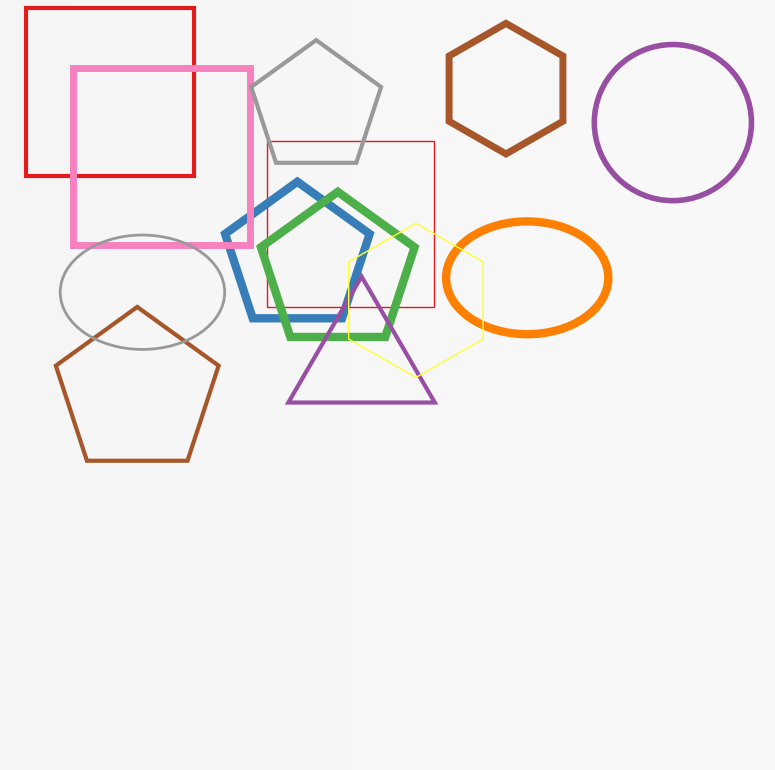[{"shape": "square", "thickness": 0.5, "radius": 0.54, "center": [0.452, 0.709]}, {"shape": "square", "thickness": 1.5, "radius": 0.54, "center": [0.142, 0.88]}, {"shape": "pentagon", "thickness": 3, "radius": 0.49, "center": [0.384, 0.666]}, {"shape": "pentagon", "thickness": 3, "radius": 0.52, "center": [0.436, 0.647]}, {"shape": "triangle", "thickness": 1.5, "radius": 0.55, "center": [0.467, 0.532]}, {"shape": "circle", "thickness": 2, "radius": 0.51, "center": [0.868, 0.841]}, {"shape": "oval", "thickness": 3, "radius": 0.52, "center": [0.68, 0.639]}, {"shape": "hexagon", "thickness": 0.5, "radius": 0.5, "center": [0.537, 0.61]}, {"shape": "pentagon", "thickness": 1.5, "radius": 0.55, "center": [0.177, 0.491]}, {"shape": "hexagon", "thickness": 2.5, "radius": 0.42, "center": [0.653, 0.885]}, {"shape": "square", "thickness": 2.5, "radius": 0.57, "center": [0.209, 0.797]}, {"shape": "pentagon", "thickness": 1.5, "radius": 0.44, "center": [0.408, 0.86]}, {"shape": "oval", "thickness": 1, "radius": 0.53, "center": [0.184, 0.62]}]